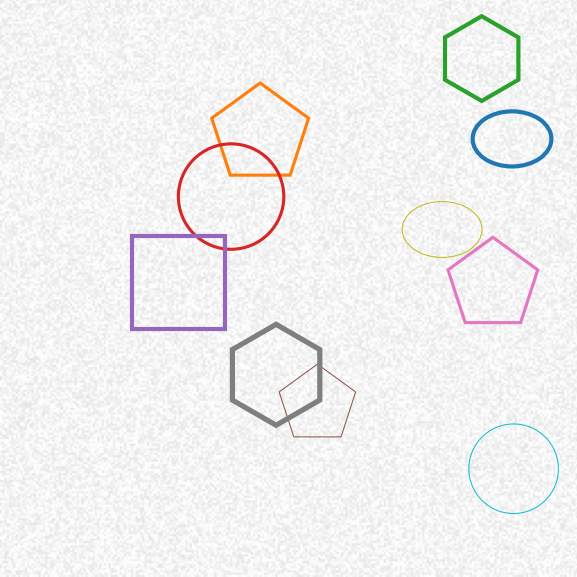[{"shape": "oval", "thickness": 2, "radius": 0.34, "center": [0.887, 0.759]}, {"shape": "pentagon", "thickness": 1.5, "radius": 0.44, "center": [0.451, 0.767]}, {"shape": "hexagon", "thickness": 2, "radius": 0.37, "center": [0.834, 0.898]}, {"shape": "circle", "thickness": 1.5, "radius": 0.46, "center": [0.4, 0.659]}, {"shape": "square", "thickness": 2, "radius": 0.4, "center": [0.309, 0.51]}, {"shape": "pentagon", "thickness": 0.5, "radius": 0.35, "center": [0.55, 0.299]}, {"shape": "pentagon", "thickness": 1.5, "radius": 0.41, "center": [0.853, 0.507]}, {"shape": "hexagon", "thickness": 2.5, "radius": 0.44, "center": [0.478, 0.35]}, {"shape": "oval", "thickness": 0.5, "radius": 0.35, "center": [0.766, 0.602]}, {"shape": "circle", "thickness": 0.5, "radius": 0.39, "center": [0.889, 0.187]}]